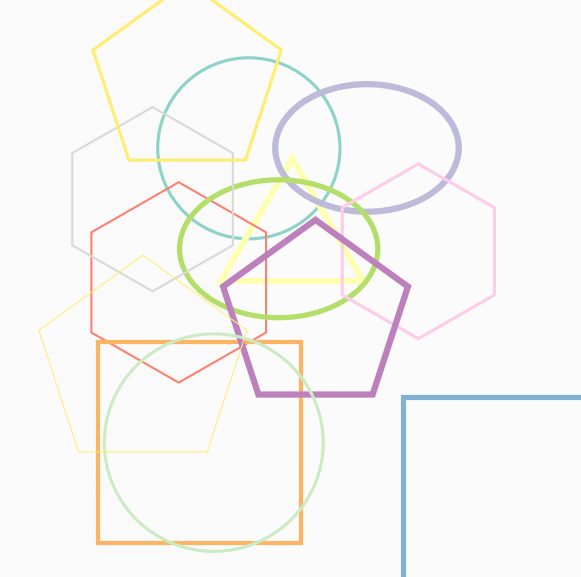[{"shape": "circle", "thickness": 1.5, "radius": 0.78, "center": [0.428, 0.742]}, {"shape": "triangle", "thickness": 3, "radius": 0.71, "center": [0.502, 0.583]}, {"shape": "oval", "thickness": 3, "radius": 0.79, "center": [0.631, 0.743]}, {"shape": "hexagon", "thickness": 1, "radius": 0.87, "center": [0.307, 0.51]}, {"shape": "square", "thickness": 2.5, "radius": 0.87, "center": [0.867, 0.139]}, {"shape": "square", "thickness": 2, "radius": 0.87, "center": [0.344, 0.233]}, {"shape": "oval", "thickness": 2.5, "radius": 0.85, "center": [0.479, 0.568]}, {"shape": "hexagon", "thickness": 1.5, "radius": 0.76, "center": [0.72, 0.564]}, {"shape": "hexagon", "thickness": 1, "radius": 0.8, "center": [0.262, 0.654]}, {"shape": "pentagon", "thickness": 3, "radius": 0.84, "center": [0.543, 0.451]}, {"shape": "circle", "thickness": 1.5, "radius": 0.94, "center": [0.368, 0.233]}, {"shape": "pentagon", "thickness": 1.5, "radius": 0.85, "center": [0.322, 0.86]}, {"shape": "pentagon", "thickness": 0.5, "radius": 0.94, "center": [0.246, 0.369]}]